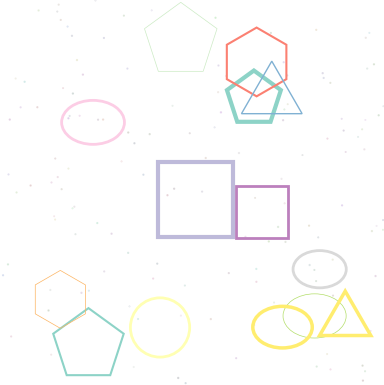[{"shape": "pentagon", "thickness": 1.5, "radius": 0.48, "center": [0.23, 0.103]}, {"shape": "pentagon", "thickness": 3, "radius": 0.37, "center": [0.66, 0.743]}, {"shape": "circle", "thickness": 2, "radius": 0.38, "center": [0.416, 0.149]}, {"shape": "square", "thickness": 3, "radius": 0.49, "center": [0.507, 0.482]}, {"shape": "hexagon", "thickness": 1.5, "radius": 0.45, "center": [0.667, 0.839]}, {"shape": "triangle", "thickness": 1, "radius": 0.45, "center": [0.706, 0.75]}, {"shape": "hexagon", "thickness": 0.5, "radius": 0.38, "center": [0.157, 0.222]}, {"shape": "oval", "thickness": 0.5, "radius": 0.41, "center": [0.817, 0.179]}, {"shape": "oval", "thickness": 2, "radius": 0.41, "center": [0.242, 0.682]}, {"shape": "oval", "thickness": 2, "radius": 0.35, "center": [0.83, 0.301]}, {"shape": "square", "thickness": 2, "radius": 0.34, "center": [0.68, 0.449]}, {"shape": "pentagon", "thickness": 0.5, "radius": 0.5, "center": [0.469, 0.895]}, {"shape": "oval", "thickness": 2.5, "radius": 0.39, "center": [0.734, 0.15]}, {"shape": "triangle", "thickness": 2.5, "radius": 0.38, "center": [0.897, 0.167]}]